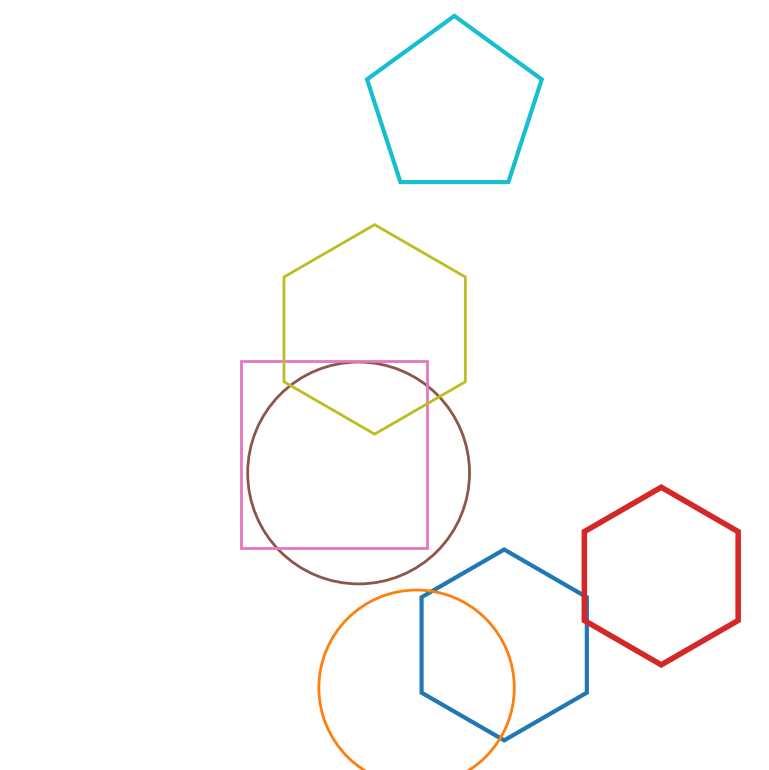[{"shape": "hexagon", "thickness": 1.5, "radius": 0.62, "center": [0.655, 0.162]}, {"shape": "circle", "thickness": 1, "radius": 0.63, "center": [0.541, 0.107]}, {"shape": "hexagon", "thickness": 2, "radius": 0.58, "center": [0.859, 0.252]}, {"shape": "circle", "thickness": 1, "radius": 0.72, "center": [0.466, 0.386]}, {"shape": "square", "thickness": 1, "radius": 0.6, "center": [0.434, 0.41]}, {"shape": "hexagon", "thickness": 1, "radius": 0.68, "center": [0.487, 0.572]}, {"shape": "pentagon", "thickness": 1.5, "radius": 0.6, "center": [0.59, 0.86]}]